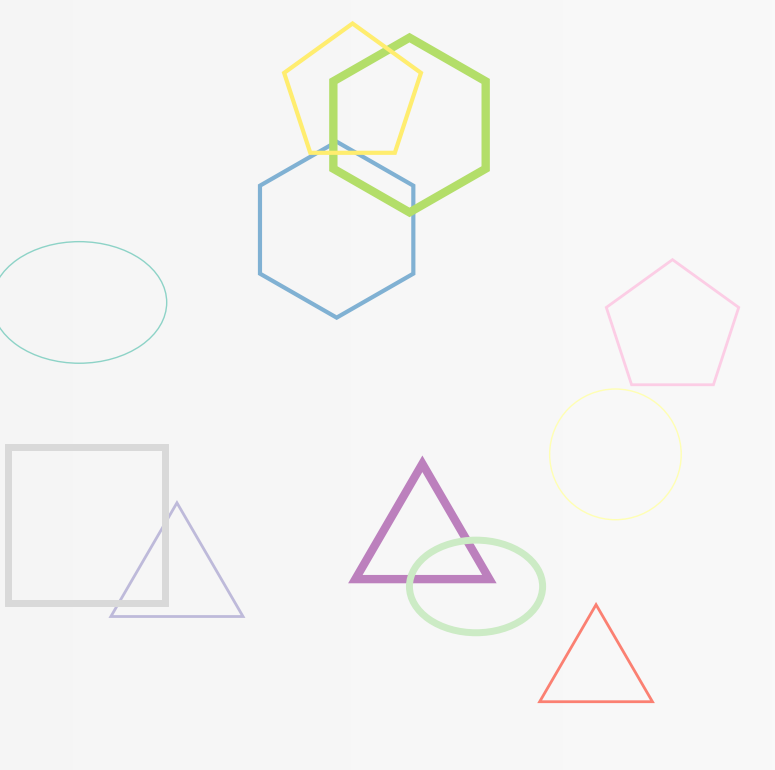[{"shape": "oval", "thickness": 0.5, "radius": 0.56, "center": [0.102, 0.607]}, {"shape": "circle", "thickness": 0.5, "radius": 0.42, "center": [0.794, 0.41]}, {"shape": "triangle", "thickness": 1, "radius": 0.49, "center": [0.228, 0.249]}, {"shape": "triangle", "thickness": 1, "radius": 0.42, "center": [0.769, 0.131]}, {"shape": "hexagon", "thickness": 1.5, "radius": 0.57, "center": [0.434, 0.702]}, {"shape": "hexagon", "thickness": 3, "radius": 0.57, "center": [0.528, 0.838]}, {"shape": "pentagon", "thickness": 1, "radius": 0.45, "center": [0.868, 0.573]}, {"shape": "square", "thickness": 2.5, "radius": 0.51, "center": [0.112, 0.318]}, {"shape": "triangle", "thickness": 3, "radius": 0.5, "center": [0.545, 0.298]}, {"shape": "oval", "thickness": 2.5, "radius": 0.43, "center": [0.614, 0.238]}, {"shape": "pentagon", "thickness": 1.5, "radius": 0.46, "center": [0.455, 0.877]}]